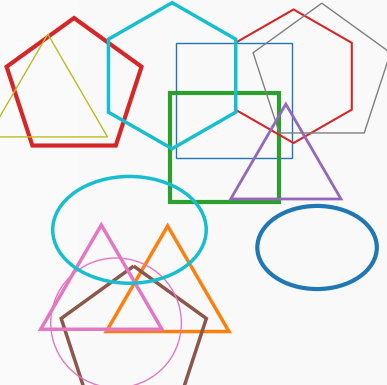[{"shape": "oval", "thickness": 3, "radius": 0.77, "center": [0.818, 0.357]}, {"shape": "square", "thickness": 1, "radius": 0.75, "center": [0.604, 0.738]}, {"shape": "triangle", "thickness": 2.5, "radius": 0.91, "center": [0.433, 0.23]}, {"shape": "square", "thickness": 3, "radius": 0.7, "center": [0.58, 0.616]}, {"shape": "pentagon", "thickness": 3, "radius": 0.92, "center": [0.191, 0.77]}, {"shape": "hexagon", "thickness": 1.5, "radius": 0.87, "center": [0.758, 0.802]}, {"shape": "triangle", "thickness": 2, "radius": 0.82, "center": [0.738, 0.565]}, {"shape": "pentagon", "thickness": 2.5, "radius": 0.98, "center": [0.345, 0.112]}, {"shape": "circle", "thickness": 1, "radius": 0.84, "center": [0.299, 0.161]}, {"shape": "triangle", "thickness": 2.5, "radius": 0.9, "center": [0.261, 0.235]}, {"shape": "pentagon", "thickness": 1, "radius": 0.93, "center": [0.83, 0.805]}, {"shape": "triangle", "thickness": 1, "radius": 0.89, "center": [0.123, 0.733]}, {"shape": "hexagon", "thickness": 2.5, "radius": 0.95, "center": [0.444, 0.803]}, {"shape": "oval", "thickness": 2.5, "radius": 0.99, "center": [0.334, 0.403]}]